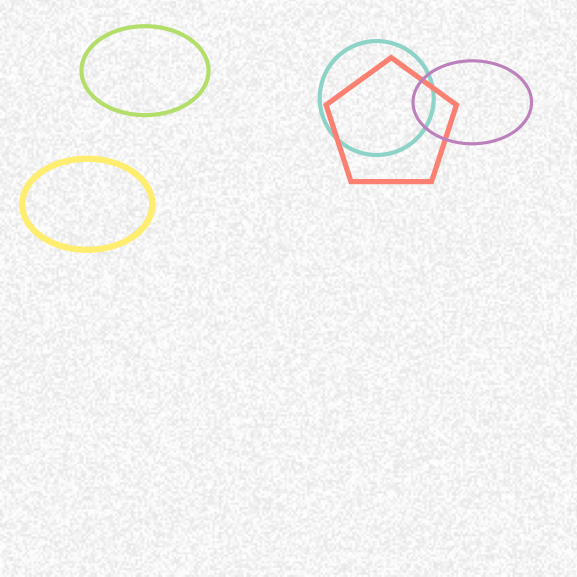[{"shape": "circle", "thickness": 2, "radius": 0.49, "center": [0.652, 0.829]}, {"shape": "pentagon", "thickness": 2.5, "radius": 0.59, "center": [0.678, 0.781]}, {"shape": "oval", "thickness": 2, "radius": 0.55, "center": [0.251, 0.877]}, {"shape": "oval", "thickness": 1.5, "radius": 0.51, "center": [0.818, 0.822]}, {"shape": "oval", "thickness": 3, "radius": 0.56, "center": [0.151, 0.645]}]